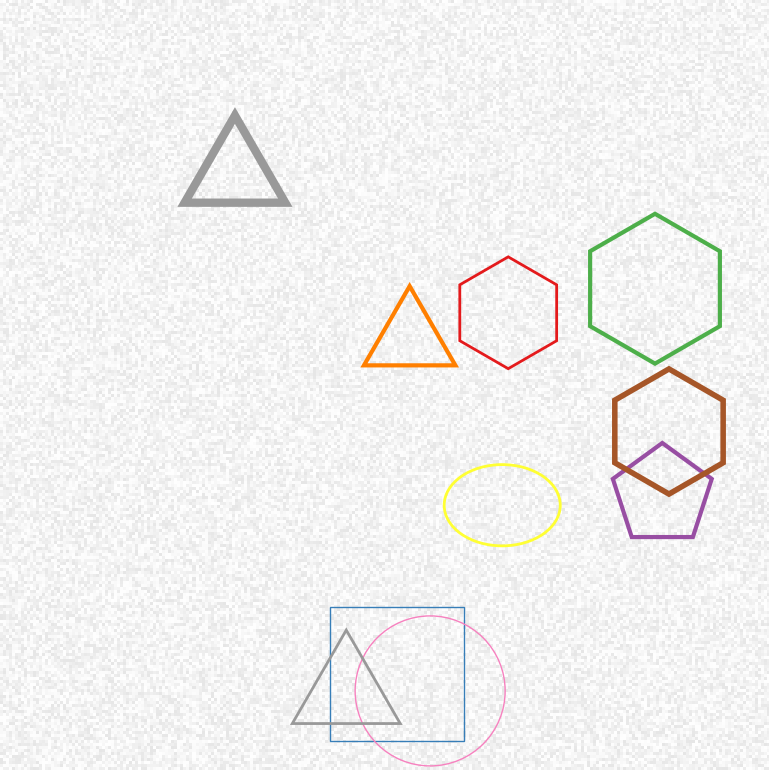[{"shape": "hexagon", "thickness": 1, "radius": 0.36, "center": [0.66, 0.594]}, {"shape": "square", "thickness": 0.5, "radius": 0.43, "center": [0.516, 0.124]}, {"shape": "hexagon", "thickness": 1.5, "radius": 0.49, "center": [0.851, 0.625]}, {"shape": "pentagon", "thickness": 1.5, "radius": 0.34, "center": [0.86, 0.357]}, {"shape": "triangle", "thickness": 1.5, "radius": 0.34, "center": [0.532, 0.56]}, {"shape": "oval", "thickness": 1, "radius": 0.38, "center": [0.652, 0.344]}, {"shape": "hexagon", "thickness": 2, "radius": 0.41, "center": [0.869, 0.44]}, {"shape": "circle", "thickness": 0.5, "radius": 0.49, "center": [0.559, 0.103]}, {"shape": "triangle", "thickness": 3, "radius": 0.38, "center": [0.305, 0.775]}, {"shape": "triangle", "thickness": 1, "radius": 0.4, "center": [0.45, 0.101]}]